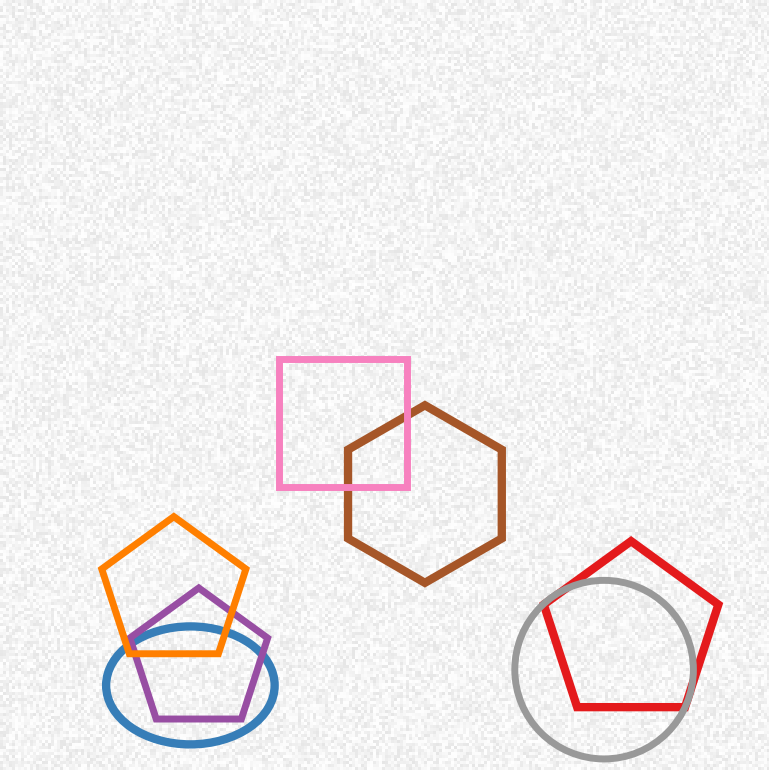[{"shape": "pentagon", "thickness": 3, "radius": 0.6, "center": [0.82, 0.178]}, {"shape": "oval", "thickness": 3, "radius": 0.55, "center": [0.247, 0.11]}, {"shape": "pentagon", "thickness": 2.5, "radius": 0.47, "center": [0.258, 0.142]}, {"shape": "pentagon", "thickness": 2.5, "radius": 0.49, "center": [0.226, 0.231]}, {"shape": "hexagon", "thickness": 3, "radius": 0.58, "center": [0.552, 0.358]}, {"shape": "square", "thickness": 2.5, "radius": 0.42, "center": [0.446, 0.451]}, {"shape": "circle", "thickness": 2.5, "radius": 0.58, "center": [0.785, 0.13]}]